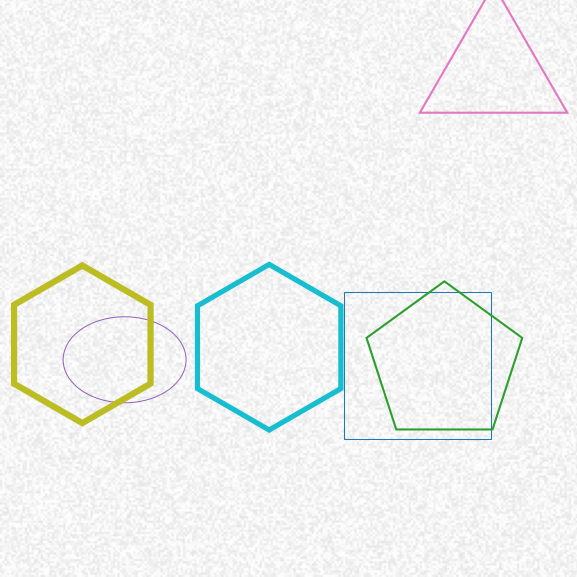[{"shape": "square", "thickness": 0.5, "radius": 0.64, "center": [0.722, 0.366]}, {"shape": "pentagon", "thickness": 1, "radius": 0.71, "center": [0.77, 0.37]}, {"shape": "oval", "thickness": 0.5, "radius": 0.53, "center": [0.216, 0.376]}, {"shape": "triangle", "thickness": 1, "radius": 0.74, "center": [0.855, 0.878]}, {"shape": "hexagon", "thickness": 3, "radius": 0.68, "center": [0.143, 0.403]}, {"shape": "hexagon", "thickness": 2.5, "radius": 0.72, "center": [0.466, 0.398]}]